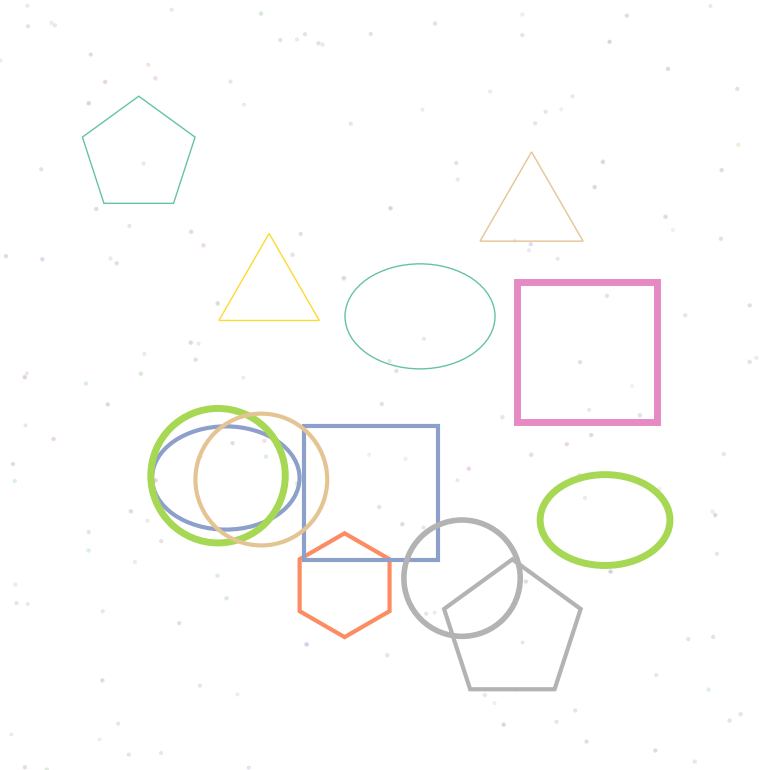[{"shape": "pentagon", "thickness": 0.5, "radius": 0.38, "center": [0.18, 0.798]}, {"shape": "oval", "thickness": 0.5, "radius": 0.49, "center": [0.545, 0.589]}, {"shape": "hexagon", "thickness": 1.5, "radius": 0.34, "center": [0.448, 0.24]}, {"shape": "square", "thickness": 1.5, "radius": 0.44, "center": [0.481, 0.36]}, {"shape": "oval", "thickness": 1.5, "radius": 0.48, "center": [0.293, 0.379]}, {"shape": "square", "thickness": 2.5, "radius": 0.45, "center": [0.762, 0.542]}, {"shape": "circle", "thickness": 2.5, "radius": 0.44, "center": [0.283, 0.382]}, {"shape": "oval", "thickness": 2.5, "radius": 0.42, "center": [0.786, 0.325]}, {"shape": "triangle", "thickness": 0.5, "radius": 0.38, "center": [0.349, 0.621]}, {"shape": "triangle", "thickness": 0.5, "radius": 0.39, "center": [0.69, 0.725]}, {"shape": "circle", "thickness": 1.5, "radius": 0.43, "center": [0.339, 0.377]}, {"shape": "circle", "thickness": 2, "radius": 0.38, "center": [0.6, 0.249]}, {"shape": "pentagon", "thickness": 1.5, "radius": 0.47, "center": [0.665, 0.18]}]